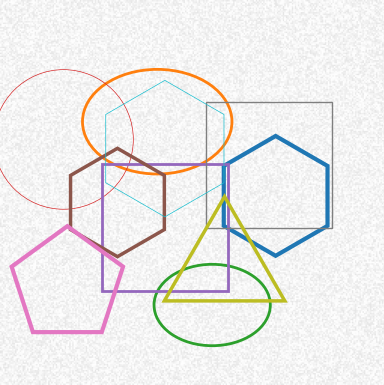[{"shape": "hexagon", "thickness": 3, "radius": 0.78, "center": [0.716, 0.491]}, {"shape": "oval", "thickness": 2, "radius": 0.97, "center": [0.408, 0.684]}, {"shape": "oval", "thickness": 2, "radius": 0.76, "center": [0.551, 0.208]}, {"shape": "circle", "thickness": 0.5, "radius": 0.91, "center": [0.165, 0.638]}, {"shape": "square", "thickness": 2, "radius": 0.82, "center": [0.429, 0.409]}, {"shape": "hexagon", "thickness": 2.5, "radius": 0.7, "center": [0.305, 0.474]}, {"shape": "pentagon", "thickness": 3, "radius": 0.76, "center": [0.175, 0.26]}, {"shape": "square", "thickness": 1, "radius": 0.82, "center": [0.699, 0.572]}, {"shape": "triangle", "thickness": 2.5, "radius": 0.9, "center": [0.583, 0.309]}, {"shape": "hexagon", "thickness": 0.5, "radius": 0.89, "center": [0.428, 0.614]}]